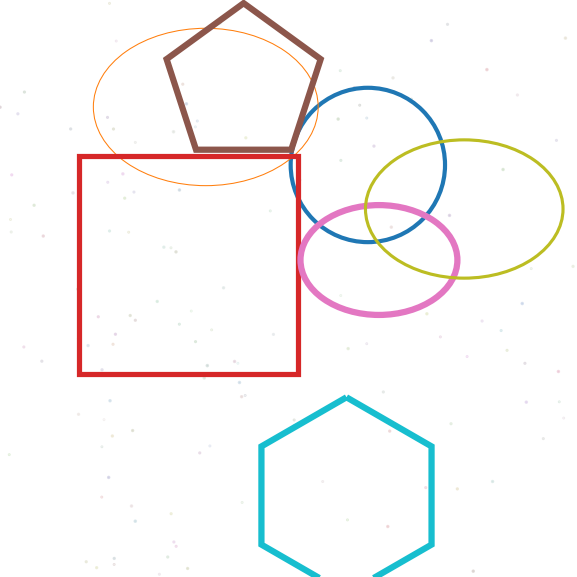[{"shape": "circle", "thickness": 2, "radius": 0.67, "center": [0.637, 0.713]}, {"shape": "oval", "thickness": 0.5, "radius": 0.97, "center": [0.356, 0.814]}, {"shape": "square", "thickness": 2.5, "radius": 0.94, "center": [0.326, 0.54]}, {"shape": "pentagon", "thickness": 3, "radius": 0.7, "center": [0.422, 0.853]}, {"shape": "oval", "thickness": 3, "radius": 0.68, "center": [0.656, 0.549]}, {"shape": "oval", "thickness": 1.5, "radius": 0.86, "center": [0.804, 0.637]}, {"shape": "hexagon", "thickness": 3, "radius": 0.85, "center": [0.6, 0.141]}]